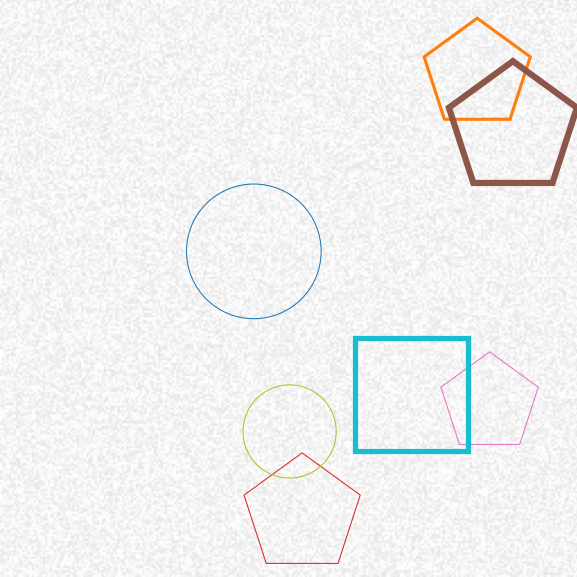[{"shape": "circle", "thickness": 0.5, "radius": 0.58, "center": [0.44, 0.564]}, {"shape": "pentagon", "thickness": 1.5, "radius": 0.48, "center": [0.826, 0.871]}, {"shape": "pentagon", "thickness": 0.5, "radius": 0.53, "center": [0.523, 0.109]}, {"shape": "pentagon", "thickness": 3, "radius": 0.58, "center": [0.888, 0.777]}, {"shape": "pentagon", "thickness": 0.5, "radius": 0.44, "center": [0.848, 0.301]}, {"shape": "circle", "thickness": 0.5, "radius": 0.4, "center": [0.501, 0.252]}, {"shape": "square", "thickness": 2.5, "radius": 0.49, "center": [0.713, 0.315]}]